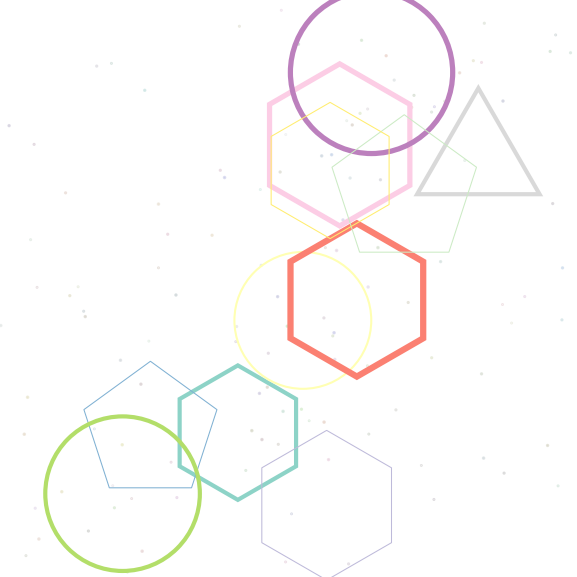[{"shape": "hexagon", "thickness": 2, "radius": 0.58, "center": [0.412, 0.25]}, {"shape": "circle", "thickness": 1, "radius": 0.59, "center": [0.524, 0.444]}, {"shape": "hexagon", "thickness": 0.5, "radius": 0.65, "center": [0.566, 0.124]}, {"shape": "hexagon", "thickness": 3, "radius": 0.66, "center": [0.618, 0.48]}, {"shape": "pentagon", "thickness": 0.5, "radius": 0.61, "center": [0.26, 0.252]}, {"shape": "circle", "thickness": 2, "radius": 0.67, "center": [0.212, 0.144]}, {"shape": "hexagon", "thickness": 2.5, "radius": 0.7, "center": [0.588, 0.748]}, {"shape": "triangle", "thickness": 2, "radius": 0.61, "center": [0.828, 0.724]}, {"shape": "circle", "thickness": 2.5, "radius": 0.7, "center": [0.643, 0.874]}, {"shape": "pentagon", "thickness": 0.5, "radius": 0.66, "center": [0.7, 0.669]}, {"shape": "hexagon", "thickness": 0.5, "radius": 0.59, "center": [0.572, 0.704]}]